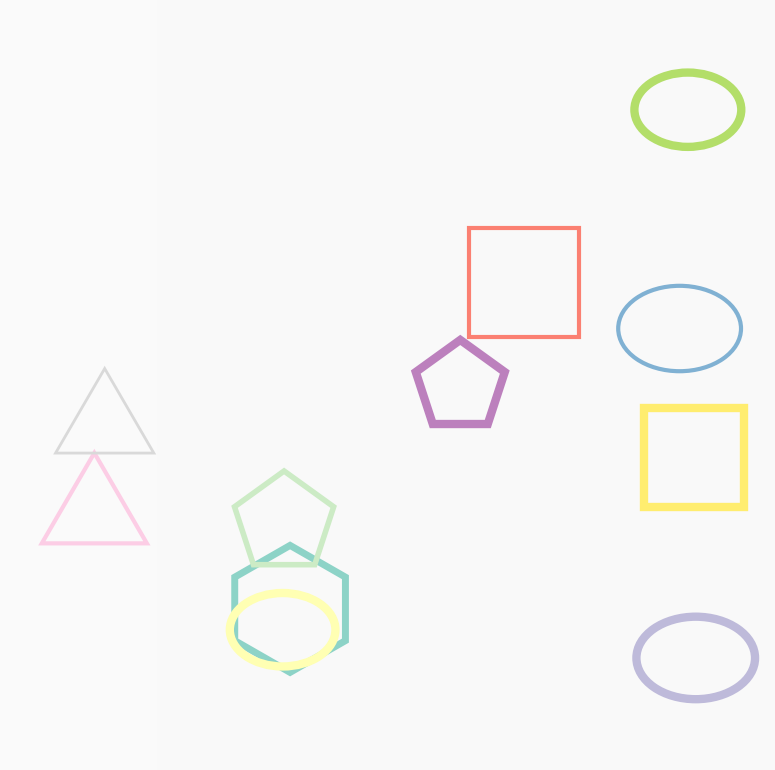[{"shape": "hexagon", "thickness": 2.5, "radius": 0.41, "center": [0.374, 0.209]}, {"shape": "oval", "thickness": 3, "radius": 0.34, "center": [0.365, 0.182]}, {"shape": "oval", "thickness": 3, "radius": 0.38, "center": [0.898, 0.146]}, {"shape": "square", "thickness": 1.5, "radius": 0.36, "center": [0.676, 0.633]}, {"shape": "oval", "thickness": 1.5, "radius": 0.4, "center": [0.877, 0.573]}, {"shape": "oval", "thickness": 3, "radius": 0.34, "center": [0.888, 0.857]}, {"shape": "triangle", "thickness": 1.5, "radius": 0.39, "center": [0.122, 0.333]}, {"shape": "triangle", "thickness": 1, "radius": 0.37, "center": [0.135, 0.448]}, {"shape": "pentagon", "thickness": 3, "radius": 0.3, "center": [0.594, 0.498]}, {"shape": "pentagon", "thickness": 2, "radius": 0.34, "center": [0.367, 0.321]}, {"shape": "square", "thickness": 3, "radius": 0.32, "center": [0.896, 0.406]}]